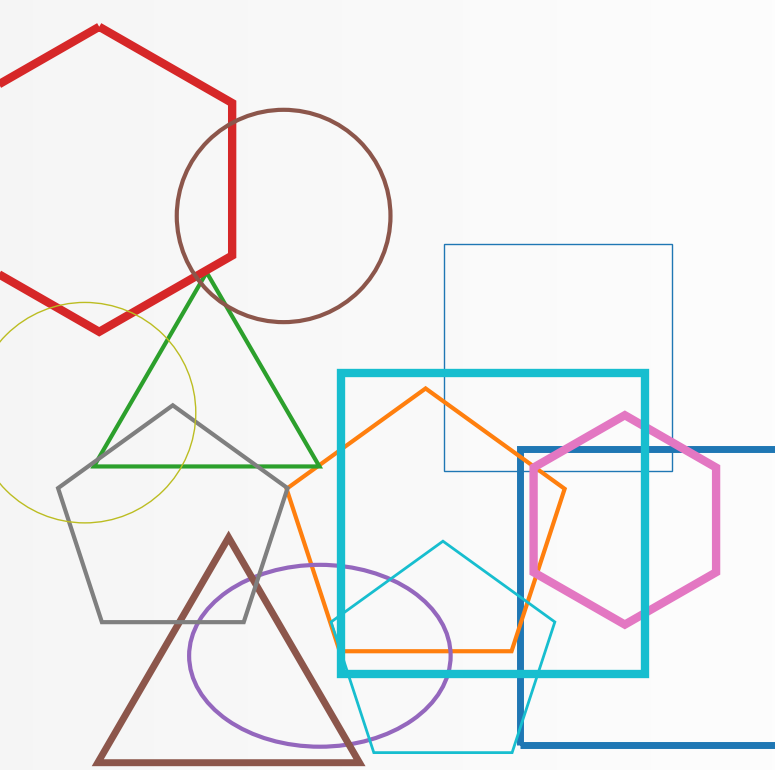[{"shape": "square", "thickness": 2.5, "radius": 0.96, "center": [0.863, 0.225]}, {"shape": "square", "thickness": 0.5, "radius": 0.74, "center": [0.72, 0.536]}, {"shape": "pentagon", "thickness": 1.5, "radius": 0.94, "center": [0.549, 0.307]}, {"shape": "triangle", "thickness": 1.5, "radius": 0.84, "center": [0.267, 0.478]}, {"shape": "hexagon", "thickness": 3, "radius": 0.99, "center": [0.128, 0.767]}, {"shape": "oval", "thickness": 1.5, "radius": 0.84, "center": [0.413, 0.148]}, {"shape": "circle", "thickness": 1.5, "radius": 0.69, "center": [0.366, 0.72]}, {"shape": "triangle", "thickness": 2.5, "radius": 0.97, "center": [0.295, 0.107]}, {"shape": "hexagon", "thickness": 3, "radius": 0.68, "center": [0.806, 0.325]}, {"shape": "pentagon", "thickness": 1.5, "radius": 0.78, "center": [0.223, 0.318]}, {"shape": "circle", "thickness": 0.5, "radius": 0.72, "center": [0.109, 0.464]}, {"shape": "pentagon", "thickness": 1, "radius": 0.76, "center": [0.572, 0.145]}, {"shape": "square", "thickness": 3, "radius": 0.98, "center": [0.636, 0.32]}]